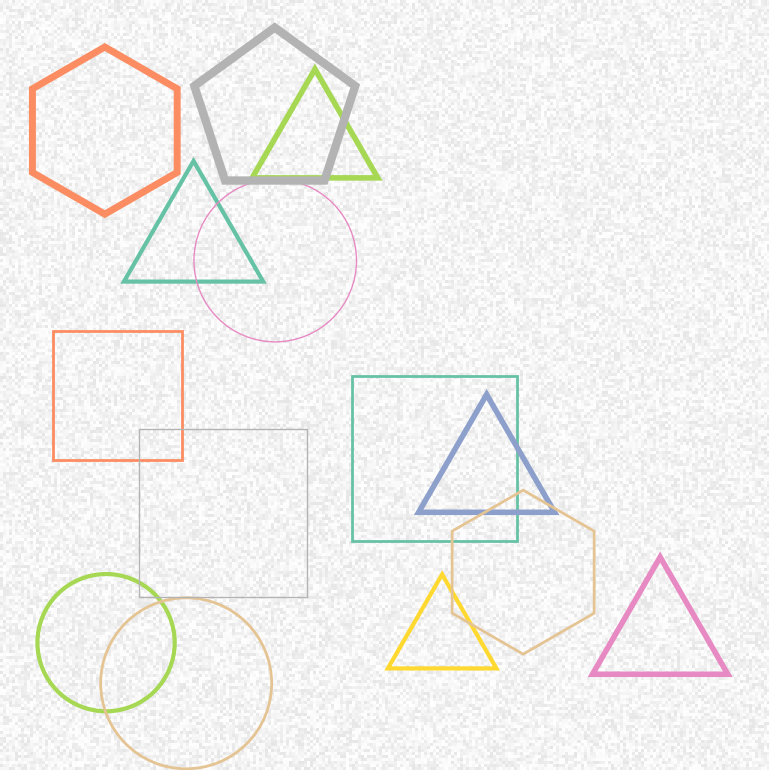[{"shape": "triangle", "thickness": 1.5, "radius": 0.52, "center": [0.251, 0.687]}, {"shape": "square", "thickness": 1, "radius": 0.54, "center": [0.565, 0.404]}, {"shape": "hexagon", "thickness": 2.5, "radius": 0.54, "center": [0.136, 0.83]}, {"shape": "square", "thickness": 1, "radius": 0.42, "center": [0.152, 0.487]}, {"shape": "triangle", "thickness": 2, "radius": 0.51, "center": [0.632, 0.386]}, {"shape": "triangle", "thickness": 2, "radius": 0.51, "center": [0.857, 0.175]}, {"shape": "circle", "thickness": 0.5, "radius": 0.53, "center": [0.357, 0.662]}, {"shape": "circle", "thickness": 1.5, "radius": 0.45, "center": [0.138, 0.165]}, {"shape": "triangle", "thickness": 2, "radius": 0.47, "center": [0.409, 0.816]}, {"shape": "triangle", "thickness": 1.5, "radius": 0.41, "center": [0.574, 0.173]}, {"shape": "circle", "thickness": 1, "radius": 0.56, "center": [0.242, 0.113]}, {"shape": "hexagon", "thickness": 1, "radius": 0.53, "center": [0.679, 0.257]}, {"shape": "pentagon", "thickness": 3, "radius": 0.55, "center": [0.357, 0.854]}, {"shape": "square", "thickness": 0.5, "radius": 0.55, "center": [0.29, 0.334]}]